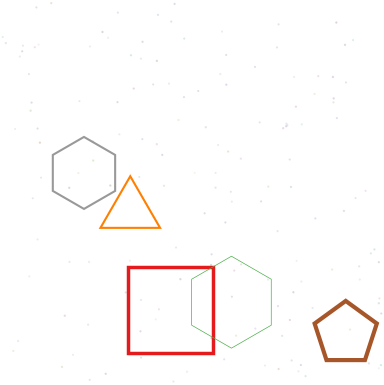[{"shape": "square", "thickness": 2.5, "radius": 0.55, "center": [0.443, 0.195]}, {"shape": "hexagon", "thickness": 0.5, "radius": 0.6, "center": [0.601, 0.215]}, {"shape": "triangle", "thickness": 1.5, "radius": 0.45, "center": [0.338, 0.453]}, {"shape": "pentagon", "thickness": 3, "radius": 0.42, "center": [0.898, 0.133]}, {"shape": "hexagon", "thickness": 1.5, "radius": 0.47, "center": [0.218, 0.551]}]